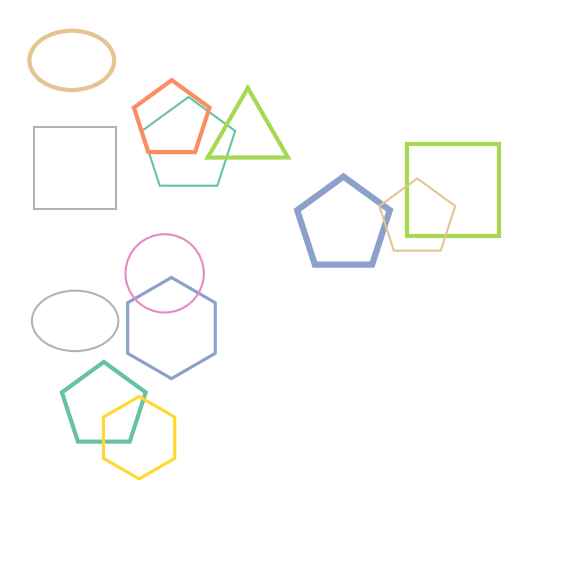[{"shape": "pentagon", "thickness": 2, "radius": 0.38, "center": [0.18, 0.296]}, {"shape": "pentagon", "thickness": 1, "radius": 0.42, "center": [0.326, 0.746]}, {"shape": "pentagon", "thickness": 2, "radius": 0.34, "center": [0.297, 0.791]}, {"shape": "hexagon", "thickness": 1.5, "radius": 0.44, "center": [0.297, 0.431]}, {"shape": "pentagon", "thickness": 3, "radius": 0.42, "center": [0.595, 0.609]}, {"shape": "circle", "thickness": 1, "radius": 0.34, "center": [0.285, 0.526]}, {"shape": "triangle", "thickness": 2, "radius": 0.4, "center": [0.429, 0.766]}, {"shape": "square", "thickness": 2, "radius": 0.4, "center": [0.785, 0.671]}, {"shape": "hexagon", "thickness": 1.5, "radius": 0.36, "center": [0.241, 0.241]}, {"shape": "oval", "thickness": 2, "radius": 0.37, "center": [0.124, 0.895]}, {"shape": "pentagon", "thickness": 1, "radius": 0.35, "center": [0.723, 0.621]}, {"shape": "square", "thickness": 1, "radius": 0.35, "center": [0.13, 0.708]}, {"shape": "oval", "thickness": 1, "radius": 0.37, "center": [0.13, 0.443]}]